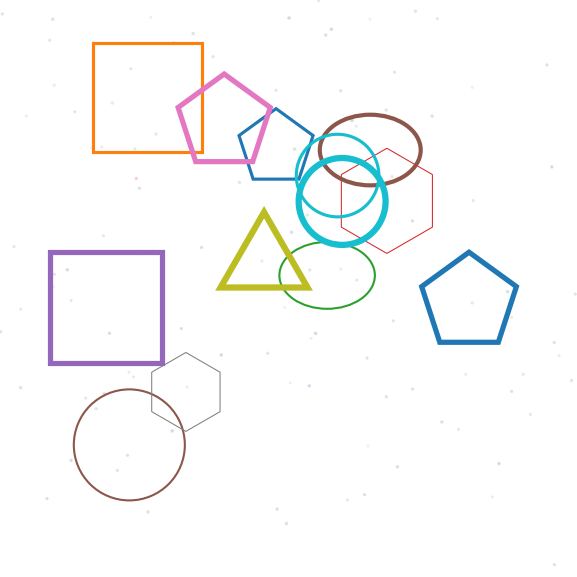[{"shape": "pentagon", "thickness": 1.5, "radius": 0.34, "center": [0.478, 0.744]}, {"shape": "pentagon", "thickness": 2.5, "radius": 0.43, "center": [0.812, 0.476]}, {"shape": "square", "thickness": 1.5, "radius": 0.47, "center": [0.255, 0.831]}, {"shape": "oval", "thickness": 1, "radius": 0.41, "center": [0.566, 0.522]}, {"shape": "hexagon", "thickness": 0.5, "radius": 0.46, "center": [0.67, 0.651]}, {"shape": "square", "thickness": 2.5, "radius": 0.48, "center": [0.184, 0.466]}, {"shape": "oval", "thickness": 2, "radius": 0.44, "center": [0.641, 0.739]}, {"shape": "circle", "thickness": 1, "radius": 0.48, "center": [0.224, 0.229]}, {"shape": "pentagon", "thickness": 2.5, "radius": 0.42, "center": [0.388, 0.787]}, {"shape": "hexagon", "thickness": 0.5, "radius": 0.34, "center": [0.322, 0.32]}, {"shape": "triangle", "thickness": 3, "radius": 0.43, "center": [0.457, 0.545]}, {"shape": "circle", "thickness": 1.5, "radius": 0.36, "center": [0.585, 0.695]}, {"shape": "circle", "thickness": 3, "radius": 0.38, "center": [0.592, 0.65]}]